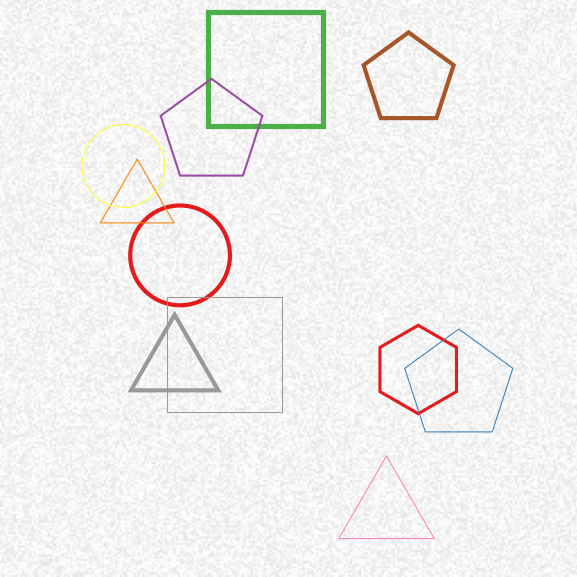[{"shape": "circle", "thickness": 2, "radius": 0.43, "center": [0.312, 0.557]}, {"shape": "hexagon", "thickness": 1.5, "radius": 0.38, "center": [0.724, 0.359]}, {"shape": "pentagon", "thickness": 0.5, "radius": 0.49, "center": [0.794, 0.331]}, {"shape": "square", "thickness": 2.5, "radius": 0.49, "center": [0.46, 0.879]}, {"shape": "pentagon", "thickness": 1, "radius": 0.46, "center": [0.366, 0.77]}, {"shape": "triangle", "thickness": 0.5, "radius": 0.37, "center": [0.238, 0.65]}, {"shape": "circle", "thickness": 0.5, "radius": 0.36, "center": [0.214, 0.712]}, {"shape": "pentagon", "thickness": 2, "radius": 0.41, "center": [0.708, 0.861]}, {"shape": "triangle", "thickness": 0.5, "radius": 0.48, "center": [0.669, 0.114]}, {"shape": "square", "thickness": 0.5, "radius": 0.5, "center": [0.389, 0.385]}, {"shape": "triangle", "thickness": 2, "radius": 0.44, "center": [0.302, 0.367]}]